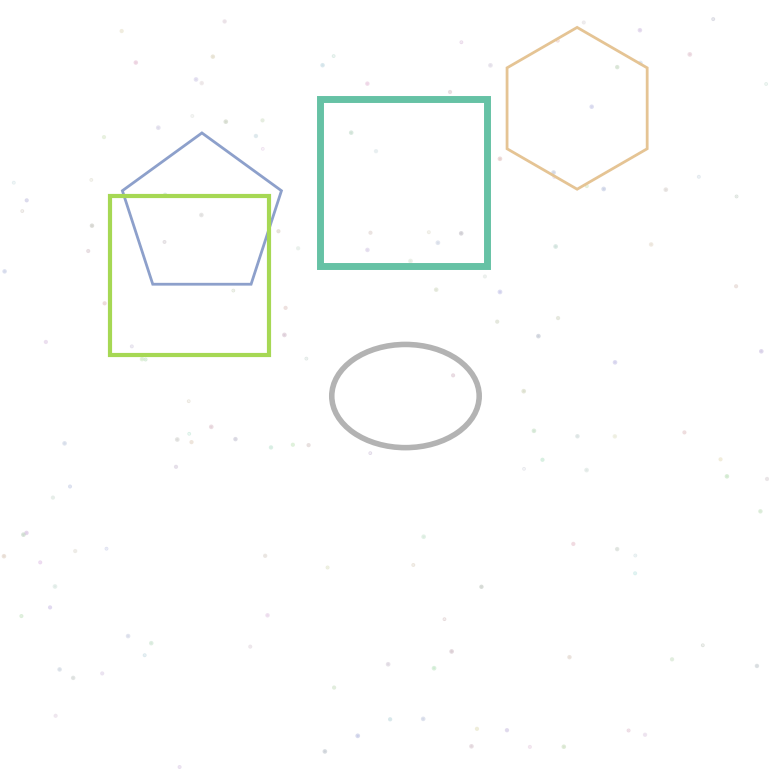[{"shape": "square", "thickness": 2.5, "radius": 0.54, "center": [0.524, 0.763]}, {"shape": "pentagon", "thickness": 1, "radius": 0.54, "center": [0.262, 0.719]}, {"shape": "square", "thickness": 1.5, "radius": 0.52, "center": [0.247, 0.643]}, {"shape": "hexagon", "thickness": 1, "radius": 0.53, "center": [0.75, 0.859]}, {"shape": "oval", "thickness": 2, "radius": 0.48, "center": [0.527, 0.486]}]